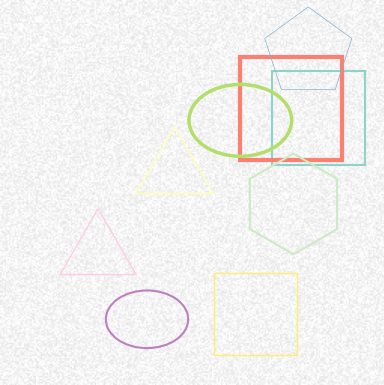[{"shape": "square", "thickness": 1.5, "radius": 0.61, "center": [0.827, 0.694]}, {"shape": "triangle", "thickness": 1, "radius": 0.58, "center": [0.454, 0.555]}, {"shape": "square", "thickness": 3, "radius": 0.66, "center": [0.756, 0.718]}, {"shape": "pentagon", "thickness": 0.5, "radius": 0.59, "center": [0.801, 0.863]}, {"shape": "oval", "thickness": 2.5, "radius": 0.67, "center": [0.624, 0.687]}, {"shape": "triangle", "thickness": 1, "radius": 0.57, "center": [0.255, 0.344]}, {"shape": "oval", "thickness": 1.5, "radius": 0.53, "center": [0.382, 0.171]}, {"shape": "hexagon", "thickness": 1.5, "radius": 0.65, "center": [0.762, 0.47]}, {"shape": "square", "thickness": 1, "radius": 0.54, "center": [0.663, 0.184]}]